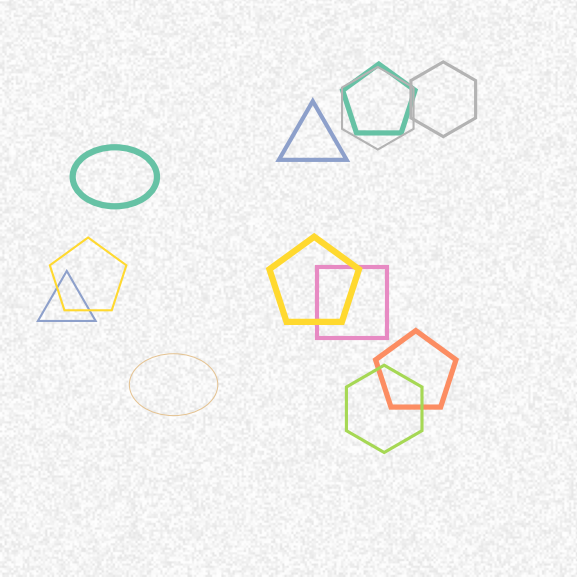[{"shape": "oval", "thickness": 3, "radius": 0.37, "center": [0.199, 0.693]}, {"shape": "pentagon", "thickness": 2.5, "radius": 0.33, "center": [0.656, 0.822]}, {"shape": "pentagon", "thickness": 2.5, "radius": 0.37, "center": [0.72, 0.353]}, {"shape": "triangle", "thickness": 1, "radius": 0.29, "center": [0.116, 0.472]}, {"shape": "triangle", "thickness": 2, "radius": 0.34, "center": [0.542, 0.756]}, {"shape": "square", "thickness": 2, "radius": 0.31, "center": [0.609, 0.475]}, {"shape": "hexagon", "thickness": 1.5, "radius": 0.38, "center": [0.665, 0.291]}, {"shape": "pentagon", "thickness": 3, "radius": 0.41, "center": [0.544, 0.508]}, {"shape": "pentagon", "thickness": 1, "radius": 0.35, "center": [0.153, 0.518]}, {"shape": "oval", "thickness": 0.5, "radius": 0.38, "center": [0.301, 0.333]}, {"shape": "hexagon", "thickness": 1.5, "radius": 0.32, "center": [0.768, 0.827]}, {"shape": "hexagon", "thickness": 1, "radius": 0.36, "center": [0.654, 0.812]}]